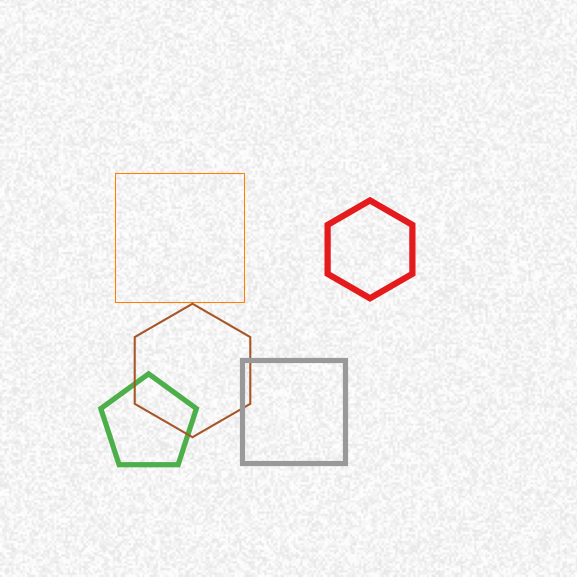[{"shape": "hexagon", "thickness": 3, "radius": 0.42, "center": [0.641, 0.567]}, {"shape": "pentagon", "thickness": 2.5, "radius": 0.43, "center": [0.257, 0.265]}, {"shape": "square", "thickness": 0.5, "radius": 0.56, "center": [0.31, 0.588]}, {"shape": "hexagon", "thickness": 1, "radius": 0.58, "center": [0.333, 0.358]}, {"shape": "square", "thickness": 2.5, "radius": 0.45, "center": [0.508, 0.286]}]